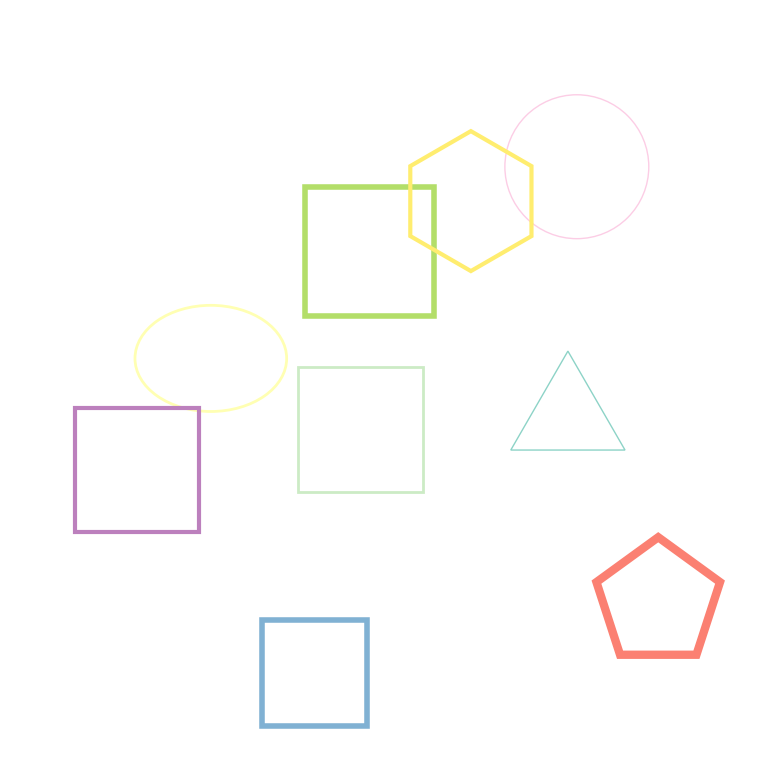[{"shape": "triangle", "thickness": 0.5, "radius": 0.43, "center": [0.738, 0.458]}, {"shape": "oval", "thickness": 1, "radius": 0.49, "center": [0.274, 0.535]}, {"shape": "pentagon", "thickness": 3, "radius": 0.42, "center": [0.855, 0.218]}, {"shape": "square", "thickness": 2, "radius": 0.34, "center": [0.408, 0.126]}, {"shape": "square", "thickness": 2, "radius": 0.42, "center": [0.479, 0.673]}, {"shape": "circle", "thickness": 0.5, "radius": 0.47, "center": [0.749, 0.783]}, {"shape": "square", "thickness": 1.5, "radius": 0.4, "center": [0.178, 0.39]}, {"shape": "square", "thickness": 1, "radius": 0.41, "center": [0.468, 0.443]}, {"shape": "hexagon", "thickness": 1.5, "radius": 0.45, "center": [0.612, 0.739]}]